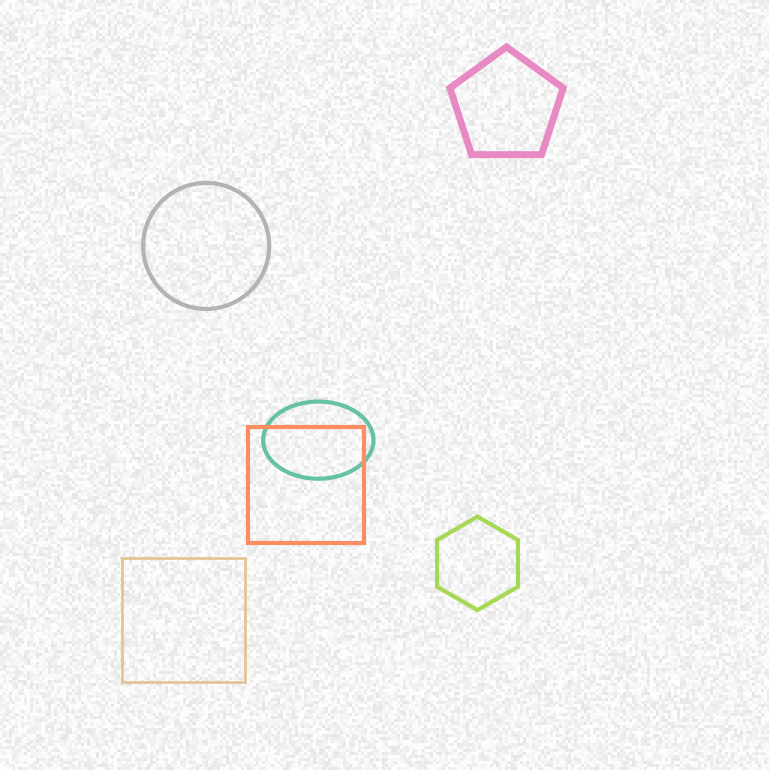[{"shape": "oval", "thickness": 1.5, "radius": 0.36, "center": [0.413, 0.428]}, {"shape": "square", "thickness": 1.5, "radius": 0.38, "center": [0.398, 0.37]}, {"shape": "pentagon", "thickness": 2.5, "radius": 0.39, "center": [0.658, 0.862]}, {"shape": "hexagon", "thickness": 1.5, "radius": 0.3, "center": [0.62, 0.268]}, {"shape": "square", "thickness": 1, "radius": 0.4, "center": [0.238, 0.195]}, {"shape": "circle", "thickness": 1.5, "radius": 0.41, "center": [0.268, 0.681]}]